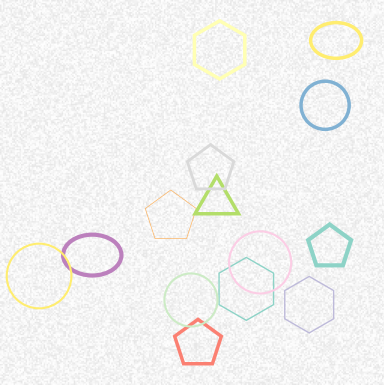[{"shape": "pentagon", "thickness": 3, "radius": 0.29, "center": [0.856, 0.358]}, {"shape": "hexagon", "thickness": 1, "radius": 0.41, "center": [0.64, 0.25]}, {"shape": "hexagon", "thickness": 2.5, "radius": 0.38, "center": [0.57, 0.871]}, {"shape": "hexagon", "thickness": 1, "radius": 0.37, "center": [0.803, 0.209]}, {"shape": "pentagon", "thickness": 2.5, "radius": 0.32, "center": [0.514, 0.107]}, {"shape": "circle", "thickness": 2.5, "radius": 0.31, "center": [0.844, 0.727]}, {"shape": "pentagon", "thickness": 0.5, "radius": 0.35, "center": [0.444, 0.437]}, {"shape": "triangle", "thickness": 2.5, "radius": 0.33, "center": [0.563, 0.477]}, {"shape": "circle", "thickness": 1.5, "radius": 0.4, "center": [0.676, 0.318]}, {"shape": "pentagon", "thickness": 2, "radius": 0.32, "center": [0.547, 0.561]}, {"shape": "oval", "thickness": 3, "radius": 0.38, "center": [0.24, 0.337]}, {"shape": "circle", "thickness": 1.5, "radius": 0.34, "center": [0.496, 0.221]}, {"shape": "oval", "thickness": 2.5, "radius": 0.33, "center": [0.873, 0.895]}, {"shape": "circle", "thickness": 1.5, "radius": 0.42, "center": [0.101, 0.283]}]